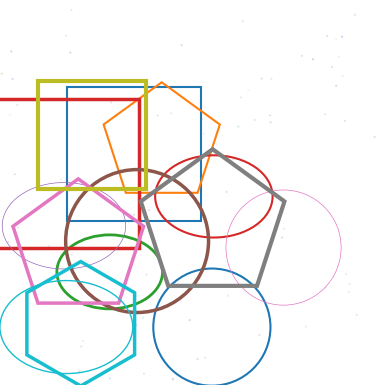[{"shape": "square", "thickness": 1.5, "radius": 0.87, "center": [0.348, 0.6]}, {"shape": "circle", "thickness": 1.5, "radius": 0.76, "center": [0.55, 0.15]}, {"shape": "pentagon", "thickness": 1.5, "radius": 0.79, "center": [0.42, 0.628]}, {"shape": "oval", "thickness": 2, "radius": 0.69, "center": [0.285, 0.294]}, {"shape": "oval", "thickness": 1.5, "radius": 0.76, "center": [0.555, 0.49]}, {"shape": "square", "thickness": 2.5, "radius": 0.97, "center": [0.166, 0.549]}, {"shape": "oval", "thickness": 0.5, "radius": 0.8, "center": [0.166, 0.414]}, {"shape": "circle", "thickness": 2.5, "radius": 0.93, "center": [0.356, 0.374]}, {"shape": "pentagon", "thickness": 2.5, "radius": 0.89, "center": [0.203, 0.357]}, {"shape": "circle", "thickness": 0.5, "radius": 0.75, "center": [0.736, 0.357]}, {"shape": "pentagon", "thickness": 3, "radius": 0.98, "center": [0.552, 0.416]}, {"shape": "square", "thickness": 3, "radius": 0.7, "center": [0.24, 0.65]}, {"shape": "oval", "thickness": 1, "radius": 0.86, "center": [0.172, 0.15]}, {"shape": "hexagon", "thickness": 2.5, "radius": 0.81, "center": [0.21, 0.159]}]